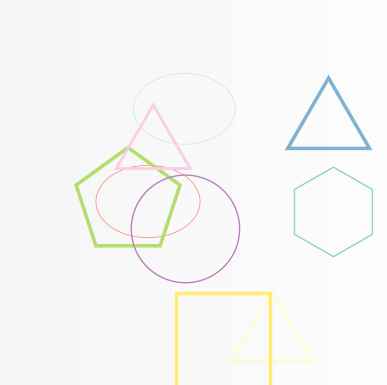[{"shape": "hexagon", "thickness": 1, "radius": 0.58, "center": [0.86, 0.45]}, {"shape": "triangle", "thickness": 1, "radius": 0.61, "center": [0.702, 0.122]}, {"shape": "oval", "thickness": 0.5, "radius": 0.67, "center": [0.382, 0.477]}, {"shape": "triangle", "thickness": 2.5, "radius": 0.61, "center": [0.848, 0.675]}, {"shape": "pentagon", "thickness": 2.5, "radius": 0.7, "center": [0.33, 0.476]}, {"shape": "triangle", "thickness": 2, "radius": 0.55, "center": [0.395, 0.617]}, {"shape": "circle", "thickness": 1, "radius": 0.7, "center": [0.479, 0.405]}, {"shape": "oval", "thickness": 0.5, "radius": 0.66, "center": [0.476, 0.717]}, {"shape": "square", "thickness": 2.5, "radius": 0.61, "center": [0.576, 0.118]}]